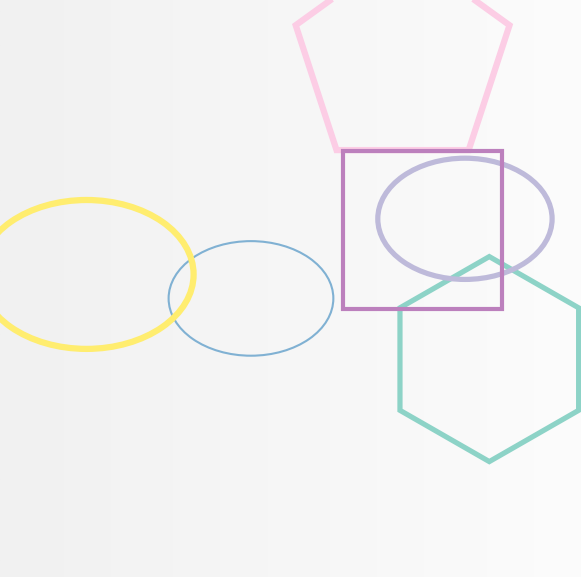[{"shape": "hexagon", "thickness": 2.5, "radius": 0.89, "center": [0.842, 0.377]}, {"shape": "oval", "thickness": 2.5, "radius": 0.75, "center": [0.8, 0.62]}, {"shape": "oval", "thickness": 1, "radius": 0.71, "center": [0.432, 0.482]}, {"shape": "pentagon", "thickness": 3, "radius": 0.97, "center": [0.693, 0.896]}, {"shape": "square", "thickness": 2, "radius": 0.68, "center": [0.727, 0.601]}, {"shape": "oval", "thickness": 3, "radius": 0.92, "center": [0.149, 0.524]}]